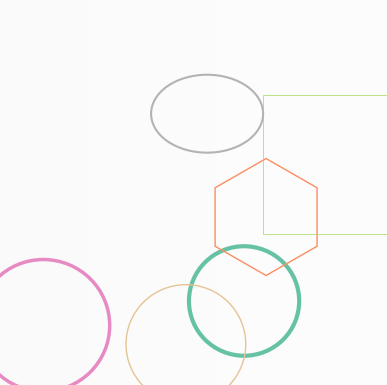[{"shape": "circle", "thickness": 3, "radius": 0.71, "center": [0.63, 0.218]}, {"shape": "hexagon", "thickness": 1, "radius": 0.76, "center": [0.687, 0.436]}, {"shape": "circle", "thickness": 2.5, "radius": 0.86, "center": [0.112, 0.155]}, {"shape": "square", "thickness": 0.5, "radius": 0.9, "center": [0.86, 0.573]}, {"shape": "circle", "thickness": 1, "radius": 0.77, "center": [0.48, 0.106]}, {"shape": "oval", "thickness": 1.5, "radius": 0.72, "center": [0.534, 0.705]}]